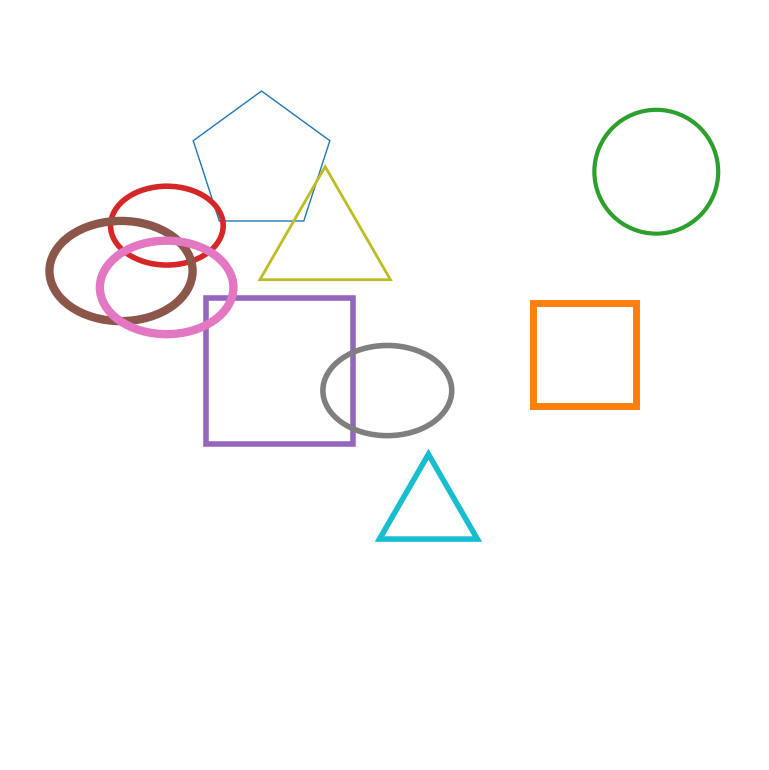[{"shape": "pentagon", "thickness": 0.5, "radius": 0.47, "center": [0.34, 0.788]}, {"shape": "square", "thickness": 2.5, "radius": 0.33, "center": [0.759, 0.54]}, {"shape": "circle", "thickness": 1.5, "radius": 0.4, "center": [0.852, 0.777]}, {"shape": "oval", "thickness": 2, "radius": 0.37, "center": [0.217, 0.707]}, {"shape": "square", "thickness": 2, "radius": 0.47, "center": [0.363, 0.518]}, {"shape": "oval", "thickness": 3, "radius": 0.46, "center": [0.157, 0.648]}, {"shape": "oval", "thickness": 3, "radius": 0.43, "center": [0.216, 0.627]}, {"shape": "oval", "thickness": 2, "radius": 0.42, "center": [0.503, 0.493]}, {"shape": "triangle", "thickness": 1, "radius": 0.49, "center": [0.422, 0.686]}, {"shape": "triangle", "thickness": 2, "radius": 0.37, "center": [0.556, 0.337]}]